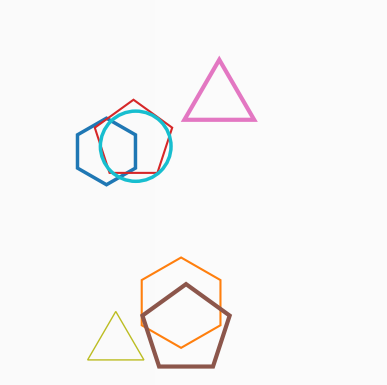[{"shape": "hexagon", "thickness": 2.5, "radius": 0.43, "center": [0.275, 0.607]}, {"shape": "hexagon", "thickness": 1.5, "radius": 0.59, "center": [0.467, 0.214]}, {"shape": "pentagon", "thickness": 1.5, "radius": 0.53, "center": [0.344, 0.636]}, {"shape": "pentagon", "thickness": 3, "radius": 0.59, "center": [0.48, 0.144]}, {"shape": "triangle", "thickness": 3, "radius": 0.52, "center": [0.566, 0.741]}, {"shape": "triangle", "thickness": 1, "radius": 0.42, "center": [0.299, 0.107]}, {"shape": "circle", "thickness": 2.5, "radius": 0.46, "center": [0.35, 0.62]}]